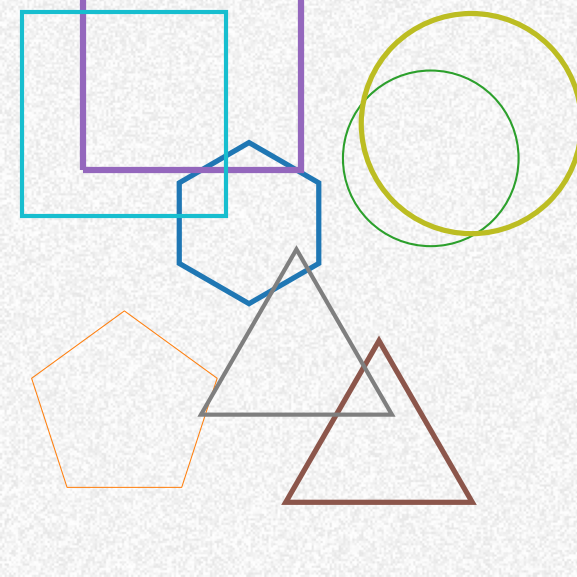[{"shape": "hexagon", "thickness": 2.5, "radius": 0.7, "center": [0.431, 0.613]}, {"shape": "pentagon", "thickness": 0.5, "radius": 0.84, "center": [0.215, 0.292]}, {"shape": "circle", "thickness": 1, "radius": 0.76, "center": [0.746, 0.725]}, {"shape": "square", "thickness": 3, "radius": 0.94, "center": [0.332, 0.894]}, {"shape": "triangle", "thickness": 2.5, "radius": 0.93, "center": [0.656, 0.223]}, {"shape": "triangle", "thickness": 2, "radius": 0.95, "center": [0.513, 0.377]}, {"shape": "circle", "thickness": 2.5, "radius": 0.95, "center": [0.816, 0.785]}, {"shape": "square", "thickness": 2, "radius": 0.88, "center": [0.215, 0.802]}]